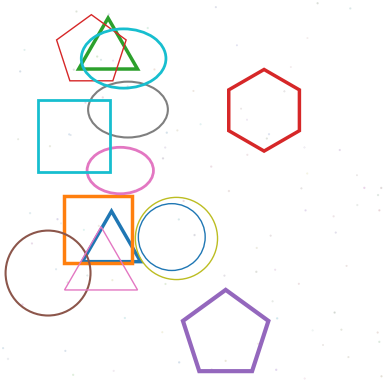[{"shape": "triangle", "thickness": 2.5, "radius": 0.44, "center": [0.29, 0.364]}, {"shape": "circle", "thickness": 1, "radius": 0.43, "center": [0.446, 0.384]}, {"shape": "square", "thickness": 2.5, "radius": 0.44, "center": [0.255, 0.403]}, {"shape": "triangle", "thickness": 2.5, "radius": 0.44, "center": [0.281, 0.865]}, {"shape": "pentagon", "thickness": 1, "radius": 0.47, "center": [0.237, 0.867]}, {"shape": "hexagon", "thickness": 2.5, "radius": 0.53, "center": [0.686, 0.714]}, {"shape": "pentagon", "thickness": 3, "radius": 0.58, "center": [0.586, 0.13]}, {"shape": "circle", "thickness": 1.5, "radius": 0.55, "center": [0.125, 0.291]}, {"shape": "oval", "thickness": 2, "radius": 0.43, "center": [0.312, 0.557]}, {"shape": "triangle", "thickness": 1, "radius": 0.55, "center": [0.262, 0.302]}, {"shape": "oval", "thickness": 1.5, "radius": 0.52, "center": [0.332, 0.715]}, {"shape": "circle", "thickness": 1, "radius": 0.53, "center": [0.458, 0.381]}, {"shape": "oval", "thickness": 2, "radius": 0.55, "center": [0.321, 0.848]}, {"shape": "square", "thickness": 2, "radius": 0.47, "center": [0.193, 0.647]}]